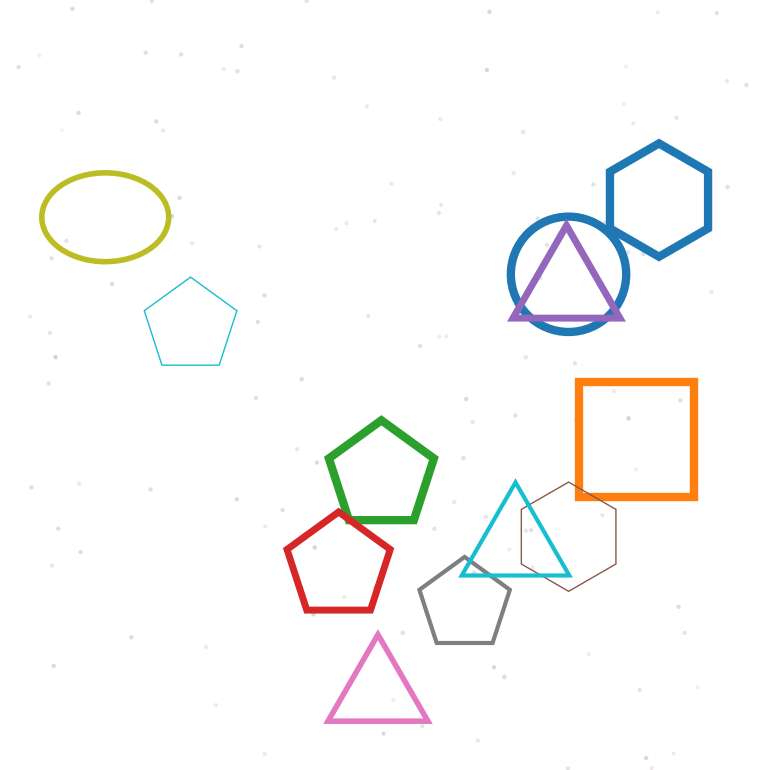[{"shape": "hexagon", "thickness": 3, "radius": 0.37, "center": [0.856, 0.74]}, {"shape": "circle", "thickness": 3, "radius": 0.37, "center": [0.738, 0.644]}, {"shape": "square", "thickness": 3, "radius": 0.37, "center": [0.827, 0.429]}, {"shape": "pentagon", "thickness": 3, "radius": 0.36, "center": [0.495, 0.382]}, {"shape": "pentagon", "thickness": 2.5, "radius": 0.35, "center": [0.44, 0.265]}, {"shape": "triangle", "thickness": 2.5, "radius": 0.4, "center": [0.736, 0.627]}, {"shape": "hexagon", "thickness": 0.5, "radius": 0.35, "center": [0.738, 0.303]}, {"shape": "triangle", "thickness": 2, "radius": 0.37, "center": [0.491, 0.101]}, {"shape": "pentagon", "thickness": 1.5, "radius": 0.31, "center": [0.603, 0.215]}, {"shape": "oval", "thickness": 2, "radius": 0.41, "center": [0.137, 0.718]}, {"shape": "triangle", "thickness": 1.5, "radius": 0.4, "center": [0.67, 0.293]}, {"shape": "pentagon", "thickness": 0.5, "radius": 0.32, "center": [0.247, 0.577]}]